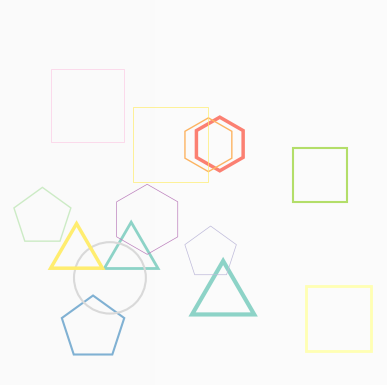[{"shape": "triangle", "thickness": 2, "radius": 0.4, "center": [0.339, 0.343]}, {"shape": "triangle", "thickness": 3, "radius": 0.46, "center": [0.576, 0.23]}, {"shape": "square", "thickness": 2, "radius": 0.42, "center": [0.874, 0.172]}, {"shape": "pentagon", "thickness": 0.5, "radius": 0.35, "center": [0.544, 0.343]}, {"shape": "hexagon", "thickness": 2.5, "radius": 0.35, "center": [0.567, 0.626]}, {"shape": "pentagon", "thickness": 1.5, "radius": 0.42, "center": [0.24, 0.148]}, {"shape": "hexagon", "thickness": 1, "radius": 0.35, "center": [0.538, 0.624]}, {"shape": "square", "thickness": 1.5, "radius": 0.35, "center": [0.826, 0.545]}, {"shape": "square", "thickness": 0.5, "radius": 0.47, "center": [0.225, 0.726]}, {"shape": "circle", "thickness": 1.5, "radius": 0.46, "center": [0.284, 0.278]}, {"shape": "hexagon", "thickness": 0.5, "radius": 0.46, "center": [0.38, 0.43]}, {"shape": "pentagon", "thickness": 1, "radius": 0.39, "center": [0.109, 0.436]}, {"shape": "square", "thickness": 0.5, "radius": 0.48, "center": [0.44, 0.624]}, {"shape": "triangle", "thickness": 2.5, "radius": 0.39, "center": [0.198, 0.342]}]